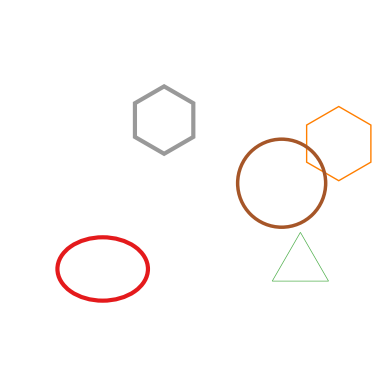[{"shape": "oval", "thickness": 3, "radius": 0.59, "center": [0.267, 0.301]}, {"shape": "triangle", "thickness": 0.5, "radius": 0.42, "center": [0.78, 0.312]}, {"shape": "hexagon", "thickness": 1, "radius": 0.48, "center": [0.88, 0.627]}, {"shape": "circle", "thickness": 2.5, "radius": 0.57, "center": [0.732, 0.524]}, {"shape": "hexagon", "thickness": 3, "radius": 0.44, "center": [0.426, 0.688]}]